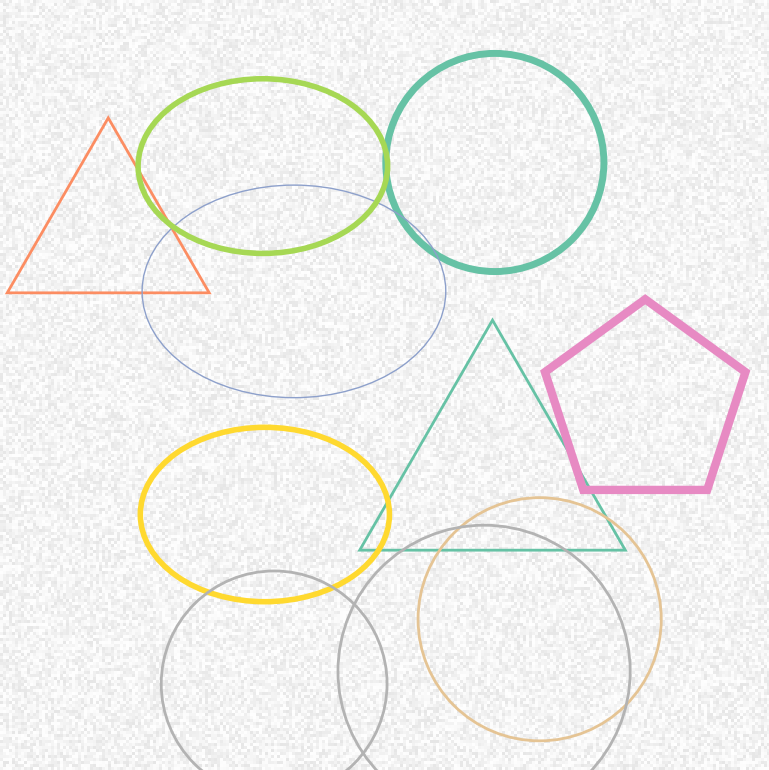[{"shape": "triangle", "thickness": 1, "radius": 1.0, "center": [0.64, 0.385]}, {"shape": "circle", "thickness": 2.5, "radius": 0.71, "center": [0.643, 0.789]}, {"shape": "triangle", "thickness": 1, "radius": 0.76, "center": [0.141, 0.695]}, {"shape": "oval", "thickness": 0.5, "radius": 0.99, "center": [0.382, 0.622]}, {"shape": "pentagon", "thickness": 3, "radius": 0.68, "center": [0.838, 0.474]}, {"shape": "oval", "thickness": 2, "radius": 0.81, "center": [0.341, 0.784]}, {"shape": "oval", "thickness": 2, "radius": 0.81, "center": [0.344, 0.332]}, {"shape": "circle", "thickness": 1, "radius": 0.79, "center": [0.701, 0.196]}, {"shape": "circle", "thickness": 1, "radius": 0.95, "center": [0.629, 0.128]}, {"shape": "circle", "thickness": 1, "radius": 0.73, "center": [0.356, 0.112]}]